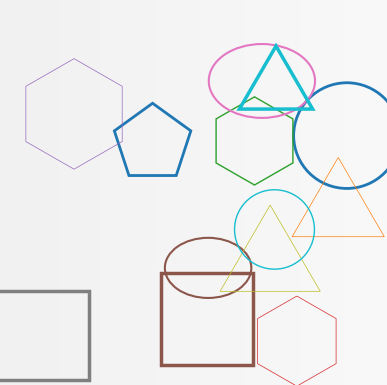[{"shape": "circle", "thickness": 2, "radius": 0.69, "center": [0.895, 0.648]}, {"shape": "pentagon", "thickness": 2, "radius": 0.52, "center": [0.394, 0.628]}, {"shape": "triangle", "thickness": 0.5, "radius": 0.69, "center": [0.873, 0.454]}, {"shape": "hexagon", "thickness": 1, "radius": 0.57, "center": [0.657, 0.634]}, {"shape": "hexagon", "thickness": 0.5, "radius": 0.59, "center": [0.766, 0.114]}, {"shape": "hexagon", "thickness": 0.5, "radius": 0.72, "center": [0.191, 0.704]}, {"shape": "oval", "thickness": 1.5, "radius": 0.56, "center": [0.537, 0.304]}, {"shape": "square", "thickness": 2.5, "radius": 0.6, "center": [0.534, 0.171]}, {"shape": "oval", "thickness": 1.5, "radius": 0.69, "center": [0.676, 0.79]}, {"shape": "square", "thickness": 2.5, "radius": 0.58, "center": [0.113, 0.129]}, {"shape": "triangle", "thickness": 0.5, "radius": 0.75, "center": [0.697, 0.318]}, {"shape": "triangle", "thickness": 2.5, "radius": 0.55, "center": [0.712, 0.771]}, {"shape": "circle", "thickness": 1, "radius": 0.52, "center": [0.708, 0.404]}]